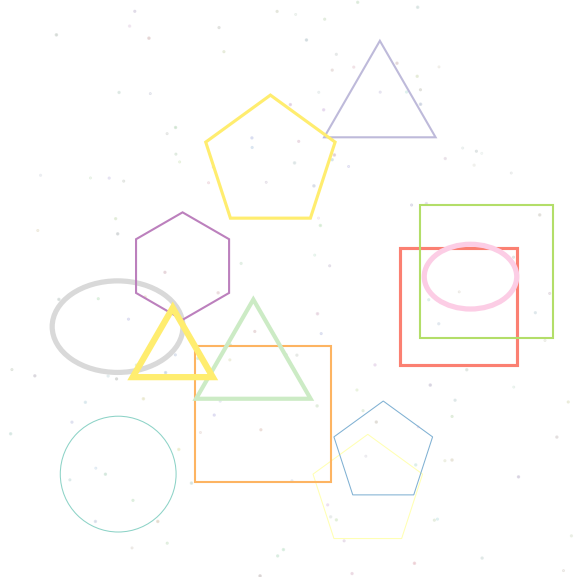[{"shape": "circle", "thickness": 0.5, "radius": 0.5, "center": [0.205, 0.178]}, {"shape": "pentagon", "thickness": 0.5, "radius": 0.5, "center": [0.637, 0.147]}, {"shape": "triangle", "thickness": 1, "radius": 0.56, "center": [0.658, 0.817]}, {"shape": "square", "thickness": 1.5, "radius": 0.51, "center": [0.794, 0.469]}, {"shape": "pentagon", "thickness": 0.5, "radius": 0.45, "center": [0.664, 0.215]}, {"shape": "square", "thickness": 1, "radius": 0.59, "center": [0.456, 0.282]}, {"shape": "square", "thickness": 1, "radius": 0.57, "center": [0.842, 0.529]}, {"shape": "oval", "thickness": 2.5, "radius": 0.4, "center": [0.815, 0.52]}, {"shape": "oval", "thickness": 2.5, "radius": 0.57, "center": [0.204, 0.434]}, {"shape": "hexagon", "thickness": 1, "radius": 0.47, "center": [0.316, 0.538]}, {"shape": "triangle", "thickness": 2, "radius": 0.57, "center": [0.439, 0.366]}, {"shape": "pentagon", "thickness": 1.5, "radius": 0.59, "center": [0.468, 0.717]}, {"shape": "triangle", "thickness": 3, "radius": 0.4, "center": [0.299, 0.386]}]